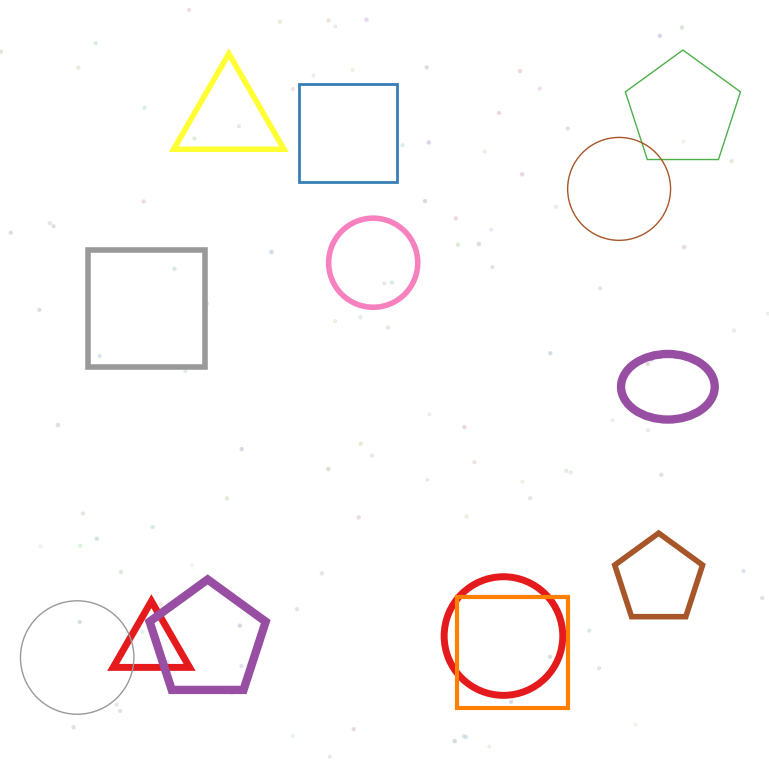[{"shape": "triangle", "thickness": 2.5, "radius": 0.29, "center": [0.197, 0.162]}, {"shape": "circle", "thickness": 2.5, "radius": 0.39, "center": [0.654, 0.174]}, {"shape": "square", "thickness": 1, "radius": 0.32, "center": [0.452, 0.827]}, {"shape": "pentagon", "thickness": 0.5, "radius": 0.39, "center": [0.887, 0.856]}, {"shape": "pentagon", "thickness": 3, "radius": 0.4, "center": [0.27, 0.168]}, {"shape": "oval", "thickness": 3, "radius": 0.3, "center": [0.867, 0.498]}, {"shape": "square", "thickness": 1.5, "radius": 0.36, "center": [0.666, 0.153]}, {"shape": "triangle", "thickness": 2, "radius": 0.41, "center": [0.297, 0.848]}, {"shape": "circle", "thickness": 0.5, "radius": 0.33, "center": [0.804, 0.755]}, {"shape": "pentagon", "thickness": 2, "radius": 0.3, "center": [0.855, 0.248]}, {"shape": "circle", "thickness": 2, "radius": 0.29, "center": [0.485, 0.659]}, {"shape": "circle", "thickness": 0.5, "radius": 0.37, "center": [0.1, 0.146]}, {"shape": "square", "thickness": 2, "radius": 0.38, "center": [0.19, 0.599]}]